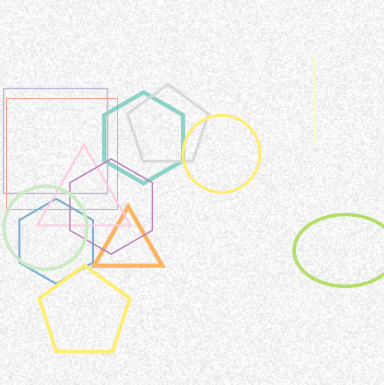[{"shape": "hexagon", "thickness": 3, "radius": 0.59, "center": [0.373, 0.642]}, {"shape": "square", "thickness": 0.5, "radius": 0.59, "center": [0.697, 0.74]}, {"shape": "square", "thickness": 1, "radius": 0.68, "center": [0.143, 0.636]}, {"shape": "square", "thickness": 0.5, "radius": 0.72, "center": [0.159, 0.602]}, {"shape": "hexagon", "thickness": 1.5, "radius": 0.55, "center": [0.146, 0.373]}, {"shape": "triangle", "thickness": 3, "radius": 0.51, "center": [0.333, 0.361]}, {"shape": "oval", "thickness": 2.5, "radius": 0.67, "center": [0.897, 0.35]}, {"shape": "triangle", "thickness": 1.5, "radius": 0.7, "center": [0.218, 0.484]}, {"shape": "pentagon", "thickness": 2, "radius": 0.55, "center": [0.436, 0.671]}, {"shape": "hexagon", "thickness": 1, "radius": 0.62, "center": [0.289, 0.464]}, {"shape": "circle", "thickness": 2.5, "radius": 0.54, "center": [0.118, 0.408]}, {"shape": "pentagon", "thickness": 2.5, "radius": 0.62, "center": [0.219, 0.187]}, {"shape": "circle", "thickness": 2, "radius": 0.5, "center": [0.575, 0.6]}]